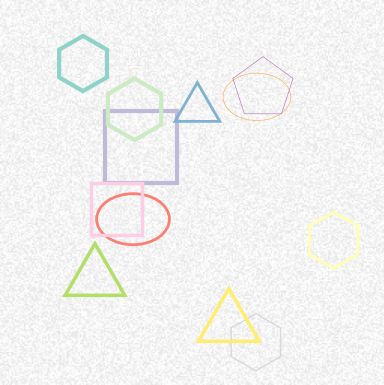[{"shape": "hexagon", "thickness": 3, "radius": 0.36, "center": [0.216, 0.835]}, {"shape": "hexagon", "thickness": 2, "radius": 0.36, "center": [0.867, 0.376]}, {"shape": "square", "thickness": 3, "radius": 0.47, "center": [0.367, 0.618]}, {"shape": "oval", "thickness": 2, "radius": 0.47, "center": [0.345, 0.431]}, {"shape": "triangle", "thickness": 2, "radius": 0.34, "center": [0.513, 0.718]}, {"shape": "oval", "thickness": 0.5, "radius": 0.44, "center": [0.667, 0.748]}, {"shape": "triangle", "thickness": 2.5, "radius": 0.45, "center": [0.247, 0.278]}, {"shape": "square", "thickness": 2.5, "radius": 0.34, "center": [0.303, 0.458]}, {"shape": "hexagon", "thickness": 1, "radius": 0.37, "center": [0.665, 0.111]}, {"shape": "pentagon", "thickness": 0.5, "radius": 0.41, "center": [0.683, 0.771]}, {"shape": "hexagon", "thickness": 3, "radius": 0.4, "center": [0.35, 0.716]}, {"shape": "triangle", "thickness": 2.5, "radius": 0.46, "center": [0.594, 0.159]}]